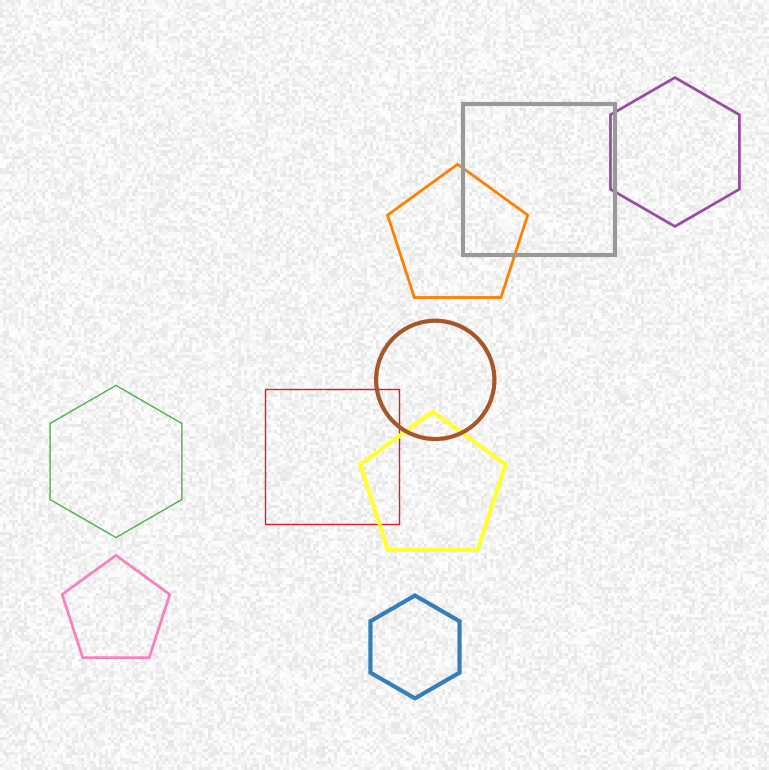[{"shape": "square", "thickness": 0.5, "radius": 0.44, "center": [0.431, 0.407]}, {"shape": "hexagon", "thickness": 1.5, "radius": 0.33, "center": [0.539, 0.16]}, {"shape": "hexagon", "thickness": 0.5, "radius": 0.49, "center": [0.151, 0.401]}, {"shape": "hexagon", "thickness": 1, "radius": 0.48, "center": [0.877, 0.803]}, {"shape": "pentagon", "thickness": 1, "radius": 0.48, "center": [0.594, 0.691]}, {"shape": "pentagon", "thickness": 1.5, "radius": 0.5, "center": [0.562, 0.366]}, {"shape": "circle", "thickness": 1.5, "radius": 0.38, "center": [0.565, 0.507]}, {"shape": "pentagon", "thickness": 1, "radius": 0.37, "center": [0.151, 0.205]}, {"shape": "square", "thickness": 1.5, "radius": 0.49, "center": [0.7, 0.767]}]